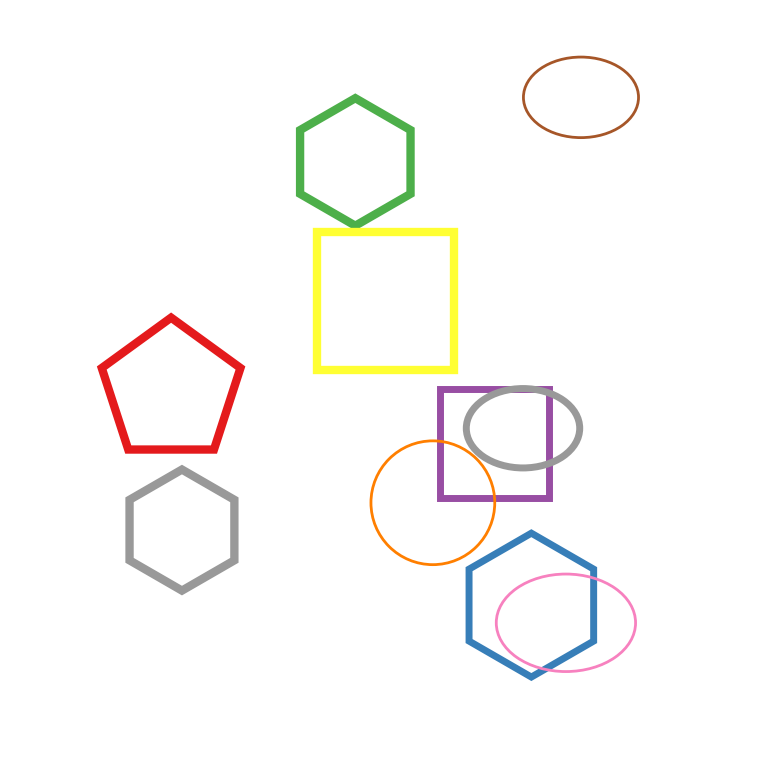[{"shape": "pentagon", "thickness": 3, "radius": 0.47, "center": [0.222, 0.493]}, {"shape": "hexagon", "thickness": 2.5, "radius": 0.47, "center": [0.69, 0.214]}, {"shape": "hexagon", "thickness": 3, "radius": 0.41, "center": [0.461, 0.79]}, {"shape": "square", "thickness": 2.5, "radius": 0.36, "center": [0.642, 0.424]}, {"shape": "circle", "thickness": 1, "radius": 0.4, "center": [0.562, 0.347]}, {"shape": "square", "thickness": 3, "radius": 0.45, "center": [0.501, 0.609]}, {"shape": "oval", "thickness": 1, "radius": 0.37, "center": [0.755, 0.874]}, {"shape": "oval", "thickness": 1, "radius": 0.45, "center": [0.735, 0.191]}, {"shape": "oval", "thickness": 2.5, "radius": 0.37, "center": [0.679, 0.444]}, {"shape": "hexagon", "thickness": 3, "radius": 0.39, "center": [0.236, 0.312]}]